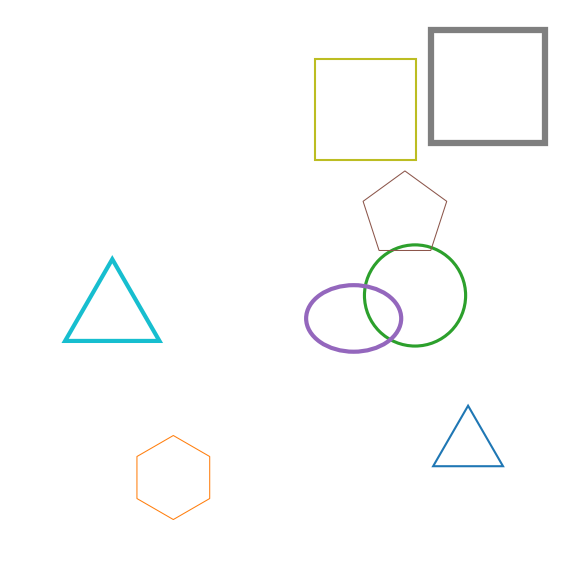[{"shape": "triangle", "thickness": 1, "radius": 0.35, "center": [0.811, 0.227]}, {"shape": "hexagon", "thickness": 0.5, "radius": 0.36, "center": [0.3, 0.172]}, {"shape": "circle", "thickness": 1.5, "radius": 0.44, "center": [0.719, 0.488]}, {"shape": "oval", "thickness": 2, "radius": 0.41, "center": [0.612, 0.448]}, {"shape": "pentagon", "thickness": 0.5, "radius": 0.38, "center": [0.701, 0.627]}, {"shape": "square", "thickness": 3, "radius": 0.49, "center": [0.845, 0.85]}, {"shape": "square", "thickness": 1, "radius": 0.44, "center": [0.633, 0.809]}, {"shape": "triangle", "thickness": 2, "radius": 0.47, "center": [0.194, 0.456]}]